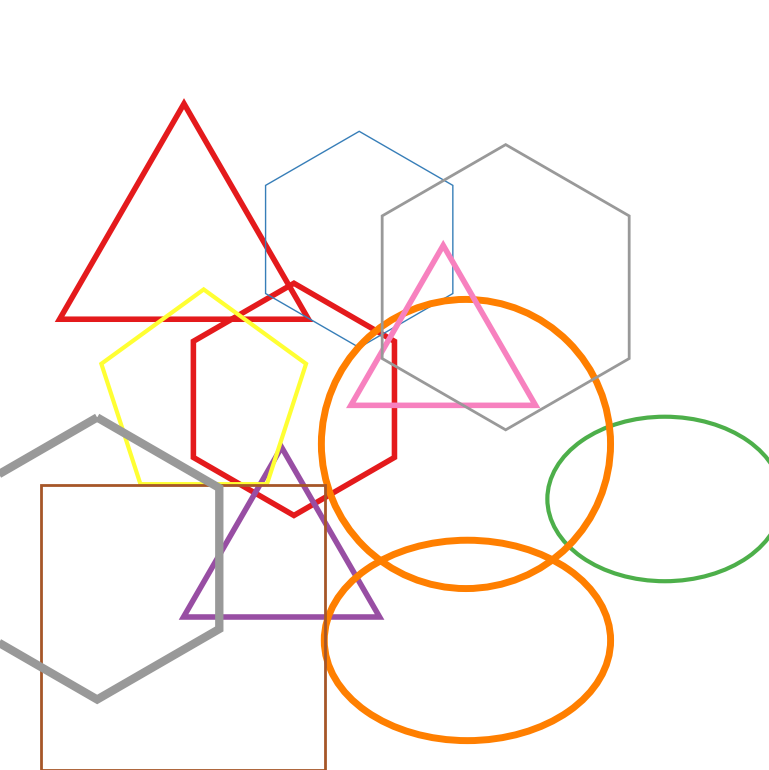[{"shape": "hexagon", "thickness": 2, "radius": 0.75, "center": [0.382, 0.481]}, {"shape": "triangle", "thickness": 2, "radius": 0.93, "center": [0.239, 0.679]}, {"shape": "hexagon", "thickness": 0.5, "radius": 0.7, "center": [0.467, 0.689]}, {"shape": "oval", "thickness": 1.5, "radius": 0.76, "center": [0.863, 0.352]}, {"shape": "triangle", "thickness": 2, "radius": 0.73, "center": [0.366, 0.272]}, {"shape": "oval", "thickness": 2.5, "radius": 0.93, "center": [0.607, 0.168]}, {"shape": "circle", "thickness": 2.5, "radius": 0.94, "center": [0.605, 0.423]}, {"shape": "pentagon", "thickness": 1.5, "radius": 0.7, "center": [0.265, 0.484]}, {"shape": "square", "thickness": 1, "radius": 0.92, "center": [0.238, 0.185]}, {"shape": "triangle", "thickness": 2, "radius": 0.69, "center": [0.576, 0.543]}, {"shape": "hexagon", "thickness": 1, "radius": 0.93, "center": [0.657, 0.627]}, {"shape": "hexagon", "thickness": 3, "radius": 0.92, "center": [0.126, 0.275]}]